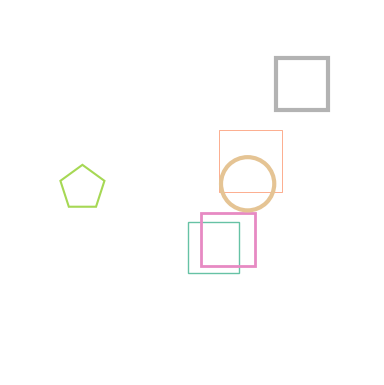[{"shape": "square", "thickness": 1, "radius": 0.33, "center": [0.554, 0.357]}, {"shape": "square", "thickness": 0.5, "radius": 0.41, "center": [0.65, 0.582]}, {"shape": "square", "thickness": 2, "radius": 0.35, "center": [0.592, 0.378]}, {"shape": "pentagon", "thickness": 1.5, "radius": 0.3, "center": [0.214, 0.512]}, {"shape": "circle", "thickness": 3, "radius": 0.35, "center": [0.643, 0.523]}, {"shape": "square", "thickness": 3, "radius": 0.34, "center": [0.785, 0.782]}]